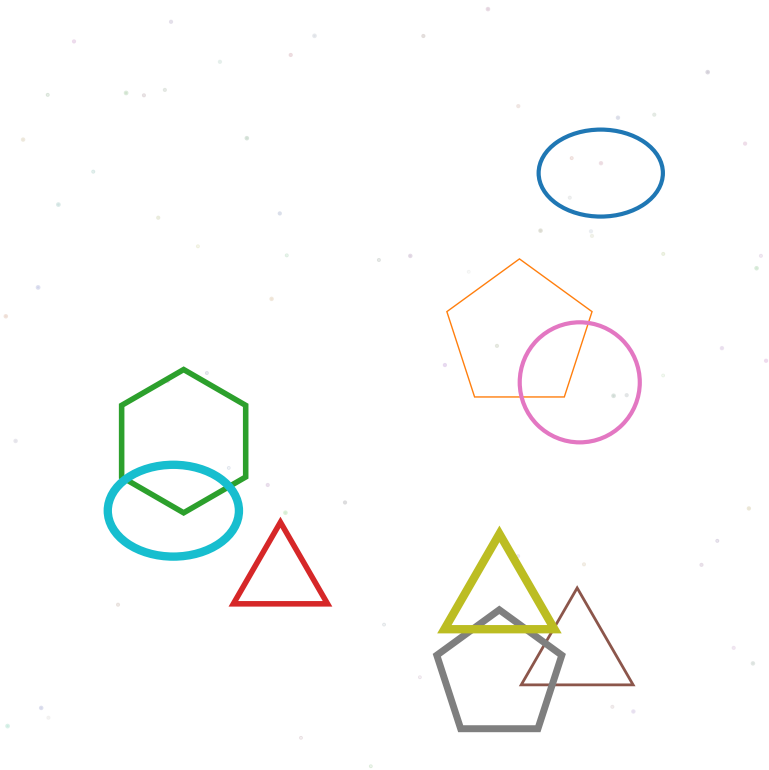[{"shape": "oval", "thickness": 1.5, "radius": 0.4, "center": [0.78, 0.775]}, {"shape": "pentagon", "thickness": 0.5, "radius": 0.5, "center": [0.675, 0.565]}, {"shape": "hexagon", "thickness": 2, "radius": 0.47, "center": [0.239, 0.427]}, {"shape": "triangle", "thickness": 2, "radius": 0.35, "center": [0.364, 0.251]}, {"shape": "triangle", "thickness": 1, "radius": 0.42, "center": [0.75, 0.153]}, {"shape": "circle", "thickness": 1.5, "radius": 0.39, "center": [0.753, 0.503]}, {"shape": "pentagon", "thickness": 2.5, "radius": 0.43, "center": [0.648, 0.123]}, {"shape": "triangle", "thickness": 3, "radius": 0.41, "center": [0.649, 0.224]}, {"shape": "oval", "thickness": 3, "radius": 0.43, "center": [0.225, 0.337]}]